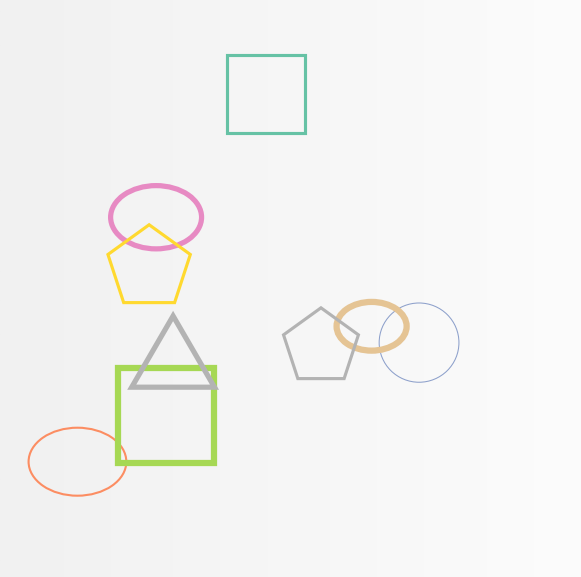[{"shape": "square", "thickness": 1.5, "radius": 0.34, "center": [0.458, 0.836]}, {"shape": "oval", "thickness": 1, "radius": 0.42, "center": [0.133, 0.2]}, {"shape": "circle", "thickness": 0.5, "radius": 0.34, "center": [0.721, 0.406]}, {"shape": "oval", "thickness": 2.5, "radius": 0.39, "center": [0.269, 0.623]}, {"shape": "square", "thickness": 3, "radius": 0.41, "center": [0.286, 0.279]}, {"shape": "pentagon", "thickness": 1.5, "radius": 0.37, "center": [0.257, 0.535]}, {"shape": "oval", "thickness": 3, "radius": 0.3, "center": [0.639, 0.434]}, {"shape": "triangle", "thickness": 2.5, "radius": 0.41, "center": [0.298, 0.37]}, {"shape": "pentagon", "thickness": 1.5, "radius": 0.34, "center": [0.552, 0.398]}]